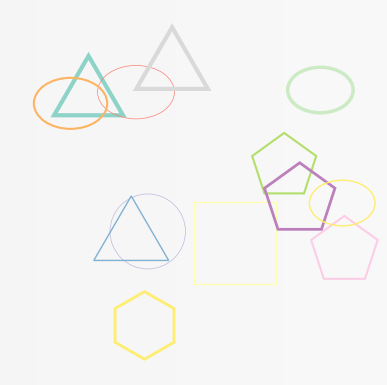[{"shape": "triangle", "thickness": 3, "radius": 0.51, "center": [0.228, 0.752]}, {"shape": "square", "thickness": 1, "radius": 0.53, "center": [0.607, 0.368]}, {"shape": "circle", "thickness": 0.5, "radius": 0.49, "center": [0.381, 0.399]}, {"shape": "oval", "thickness": 0.5, "radius": 0.5, "center": [0.351, 0.761]}, {"shape": "triangle", "thickness": 1, "radius": 0.56, "center": [0.339, 0.379]}, {"shape": "oval", "thickness": 1.5, "radius": 0.47, "center": [0.182, 0.732]}, {"shape": "pentagon", "thickness": 1.5, "radius": 0.43, "center": [0.733, 0.568]}, {"shape": "pentagon", "thickness": 1.5, "radius": 0.45, "center": [0.889, 0.349]}, {"shape": "triangle", "thickness": 3, "radius": 0.53, "center": [0.444, 0.822]}, {"shape": "pentagon", "thickness": 2, "radius": 0.48, "center": [0.773, 0.482]}, {"shape": "oval", "thickness": 2.5, "radius": 0.42, "center": [0.827, 0.766]}, {"shape": "oval", "thickness": 1, "radius": 0.42, "center": [0.883, 0.473]}, {"shape": "hexagon", "thickness": 2, "radius": 0.44, "center": [0.373, 0.155]}]